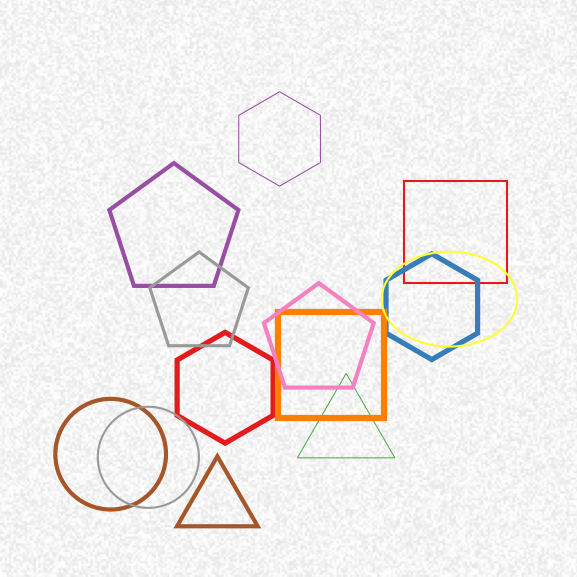[{"shape": "square", "thickness": 1, "radius": 0.44, "center": [0.789, 0.597]}, {"shape": "hexagon", "thickness": 2.5, "radius": 0.48, "center": [0.39, 0.328]}, {"shape": "hexagon", "thickness": 2.5, "radius": 0.46, "center": [0.748, 0.468]}, {"shape": "triangle", "thickness": 0.5, "radius": 0.49, "center": [0.599, 0.255]}, {"shape": "hexagon", "thickness": 0.5, "radius": 0.41, "center": [0.484, 0.759]}, {"shape": "pentagon", "thickness": 2, "radius": 0.59, "center": [0.301, 0.599]}, {"shape": "square", "thickness": 3, "radius": 0.46, "center": [0.573, 0.367]}, {"shape": "oval", "thickness": 1, "radius": 0.59, "center": [0.778, 0.481]}, {"shape": "triangle", "thickness": 2, "radius": 0.4, "center": [0.376, 0.128]}, {"shape": "circle", "thickness": 2, "radius": 0.48, "center": [0.192, 0.213]}, {"shape": "pentagon", "thickness": 2, "radius": 0.5, "center": [0.552, 0.409]}, {"shape": "circle", "thickness": 1, "radius": 0.44, "center": [0.257, 0.207]}, {"shape": "pentagon", "thickness": 1.5, "radius": 0.45, "center": [0.345, 0.473]}]